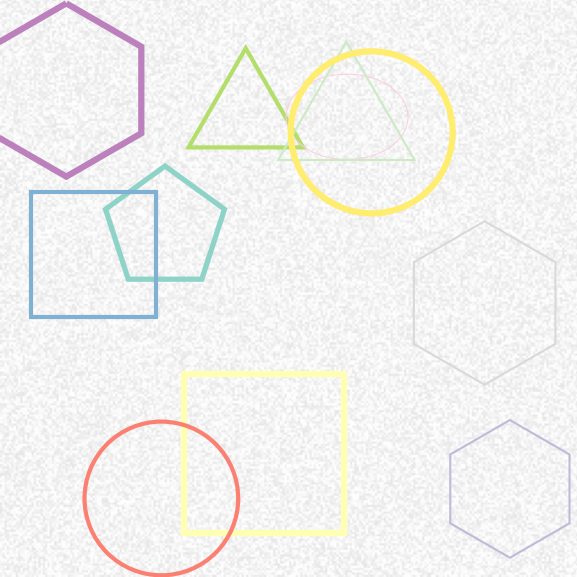[{"shape": "pentagon", "thickness": 2.5, "radius": 0.54, "center": [0.286, 0.603]}, {"shape": "square", "thickness": 3, "radius": 0.69, "center": [0.457, 0.213]}, {"shape": "hexagon", "thickness": 1, "radius": 0.6, "center": [0.883, 0.153]}, {"shape": "circle", "thickness": 2, "radius": 0.67, "center": [0.279, 0.136]}, {"shape": "square", "thickness": 2, "radius": 0.54, "center": [0.162, 0.559]}, {"shape": "triangle", "thickness": 2, "radius": 0.57, "center": [0.426, 0.801]}, {"shape": "oval", "thickness": 0.5, "radius": 0.53, "center": [0.601, 0.797]}, {"shape": "hexagon", "thickness": 1, "radius": 0.71, "center": [0.839, 0.475]}, {"shape": "hexagon", "thickness": 3, "radius": 0.75, "center": [0.115, 0.843]}, {"shape": "triangle", "thickness": 1, "radius": 0.68, "center": [0.6, 0.79]}, {"shape": "circle", "thickness": 3, "radius": 0.7, "center": [0.644, 0.77]}]